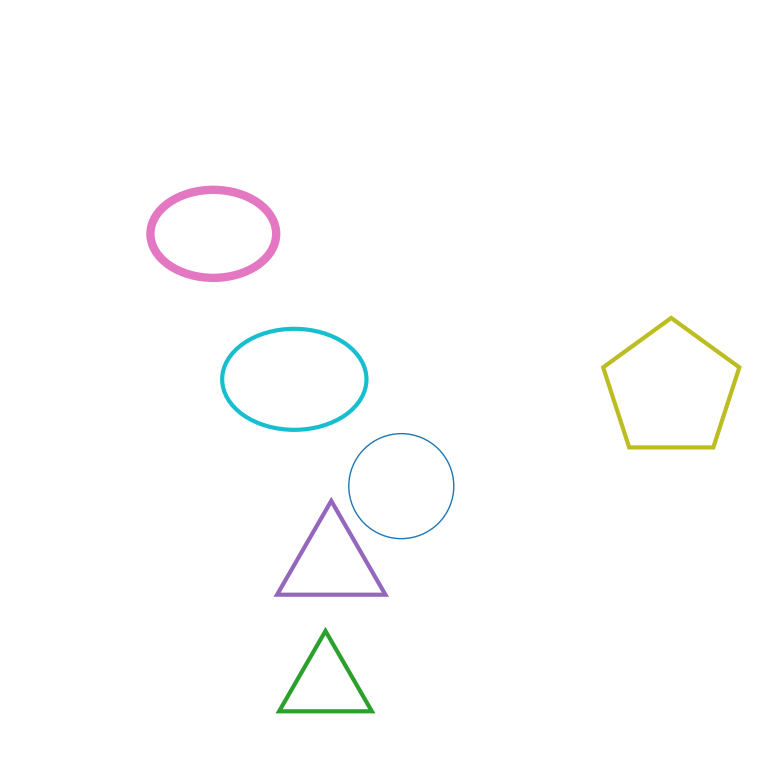[{"shape": "circle", "thickness": 0.5, "radius": 0.34, "center": [0.521, 0.369]}, {"shape": "triangle", "thickness": 1.5, "radius": 0.35, "center": [0.423, 0.111]}, {"shape": "triangle", "thickness": 1.5, "radius": 0.41, "center": [0.43, 0.268]}, {"shape": "oval", "thickness": 3, "radius": 0.41, "center": [0.277, 0.696]}, {"shape": "pentagon", "thickness": 1.5, "radius": 0.46, "center": [0.872, 0.494]}, {"shape": "oval", "thickness": 1.5, "radius": 0.47, "center": [0.382, 0.507]}]